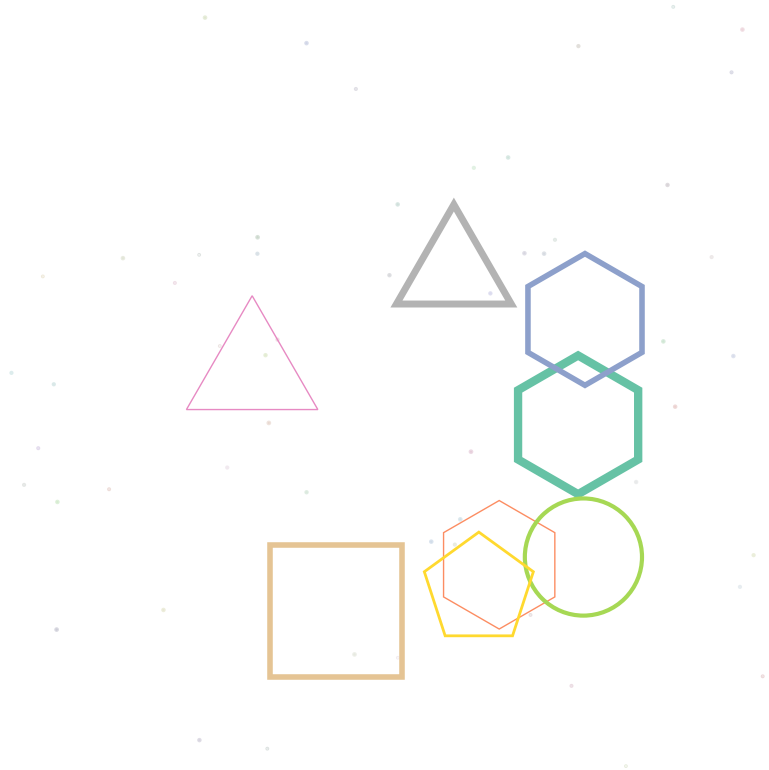[{"shape": "hexagon", "thickness": 3, "radius": 0.45, "center": [0.751, 0.448]}, {"shape": "hexagon", "thickness": 0.5, "radius": 0.42, "center": [0.648, 0.267]}, {"shape": "hexagon", "thickness": 2, "radius": 0.43, "center": [0.76, 0.585]}, {"shape": "triangle", "thickness": 0.5, "radius": 0.49, "center": [0.327, 0.517]}, {"shape": "circle", "thickness": 1.5, "radius": 0.38, "center": [0.758, 0.277]}, {"shape": "pentagon", "thickness": 1, "radius": 0.37, "center": [0.622, 0.234]}, {"shape": "square", "thickness": 2, "radius": 0.43, "center": [0.437, 0.206]}, {"shape": "triangle", "thickness": 2.5, "radius": 0.43, "center": [0.589, 0.648]}]